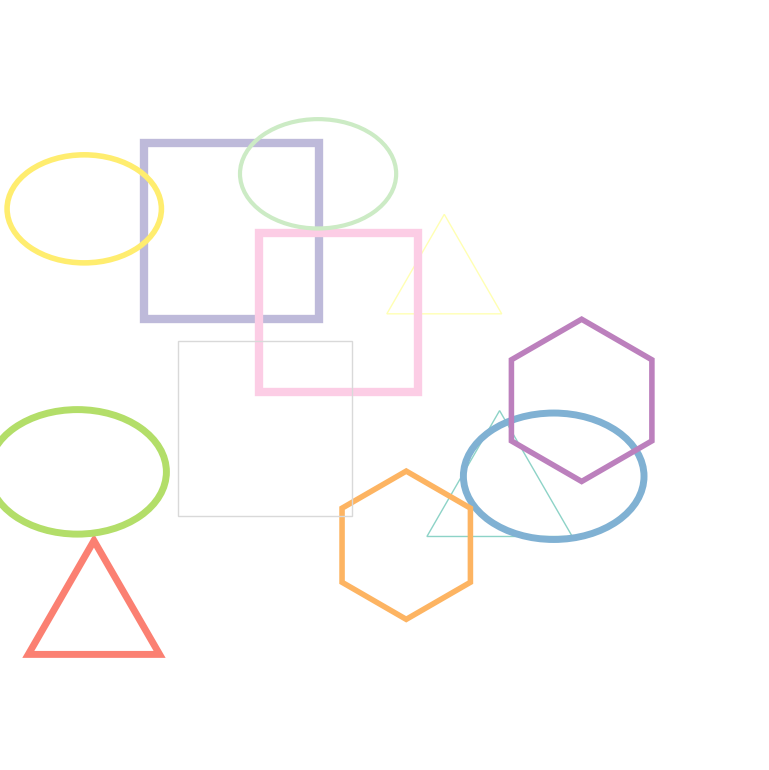[{"shape": "triangle", "thickness": 0.5, "radius": 0.54, "center": [0.649, 0.358]}, {"shape": "triangle", "thickness": 0.5, "radius": 0.43, "center": [0.577, 0.635]}, {"shape": "square", "thickness": 3, "radius": 0.57, "center": [0.301, 0.7]}, {"shape": "triangle", "thickness": 2.5, "radius": 0.49, "center": [0.122, 0.199]}, {"shape": "oval", "thickness": 2.5, "radius": 0.59, "center": [0.719, 0.381]}, {"shape": "hexagon", "thickness": 2, "radius": 0.48, "center": [0.528, 0.292]}, {"shape": "oval", "thickness": 2.5, "radius": 0.58, "center": [0.101, 0.387]}, {"shape": "square", "thickness": 3, "radius": 0.52, "center": [0.44, 0.594]}, {"shape": "square", "thickness": 0.5, "radius": 0.57, "center": [0.344, 0.444]}, {"shape": "hexagon", "thickness": 2, "radius": 0.53, "center": [0.755, 0.48]}, {"shape": "oval", "thickness": 1.5, "radius": 0.51, "center": [0.413, 0.774]}, {"shape": "oval", "thickness": 2, "radius": 0.5, "center": [0.109, 0.729]}]